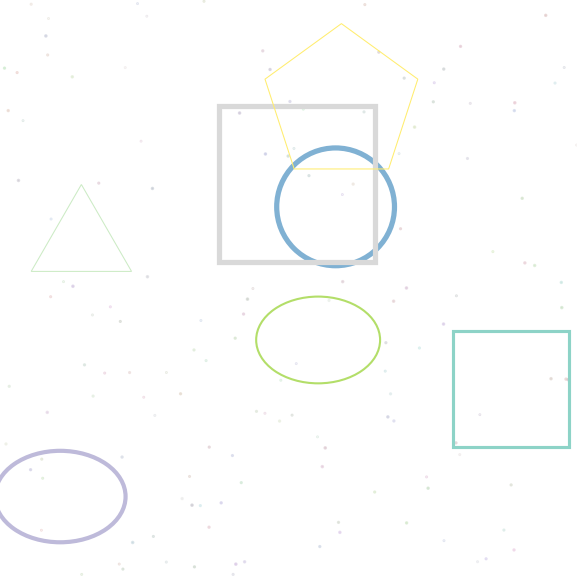[{"shape": "square", "thickness": 1.5, "radius": 0.5, "center": [0.885, 0.325]}, {"shape": "oval", "thickness": 2, "radius": 0.57, "center": [0.104, 0.139]}, {"shape": "circle", "thickness": 2.5, "radius": 0.51, "center": [0.581, 0.641]}, {"shape": "oval", "thickness": 1, "radius": 0.54, "center": [0.551, 0.41]}, {"shape": "square", "thickness": 2.5, "radius": 0.68, "center": [0.514, 0.68]}, {"shape": "triangle", "thickness": 0.5, "radius": 0.5, "center": [0.141, 0.579]}, {"shape": "pentagon", "thickness": 0.5, "radius": 0.7, "center": [0.591, 0.819]}]